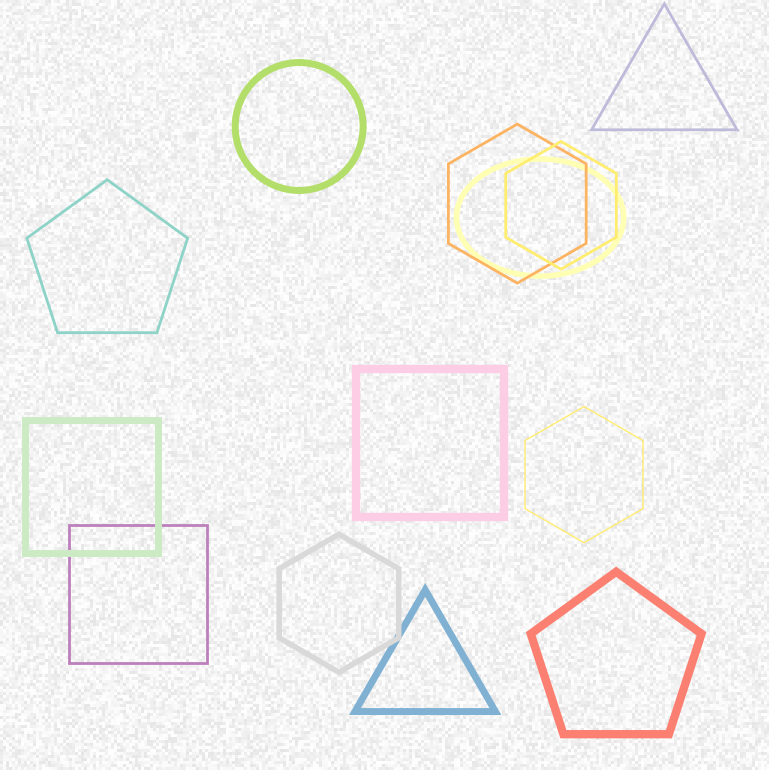[{"shape": "pentagon", "thickness": 1, "radius": 0.55, "center": [0.139, 0.657]}, {"shape": "oval", "thickness": 2, "radius": 0.54, "center": [0.701, 0.717]}, {"shape": "triangle", "thickness": 1, "radius": 0.55, "center": [0.863, 0.886]}, {"shape": "pentagon", "thickness": 3, "radius": 0.58, "center": [0.8, 0.141]}, {"shape": "triangle", "thickness": 2.5, "radius": 0.53, "center": [0.552, 0.129]}, {"shape": "hexagon", "thickness": 1, "radius": 0.52, "center": [0.672, 0.736]}, {"shape": "circle", "thickness": 2.5, "radius": 0.42, "center": [0.389, 0.836]}, {"shape": "square", "thickness": 3, "radius": 0.48, "center": [0.559, 0.424]}, {"shape": "hexagon", "thickness": 2, "radius": 0.45, "center": [0.44, 0.217]}, {"shape": "square", "thickness": 1, "radius": 0.45, "center": [0.179, 0.228]}, {"shape": "square", "thickness": 2.5, "radius": 0.43, "center": [0.119, 0.368]}, {"shape": "hexagon", "thickness": 1, "radius": 0.41, "center": [0.729, 0.733]}, {"shape": "hexagon", "thickness": 0.5, "radius": 0.44, "center": [0.758, 0.384]}]